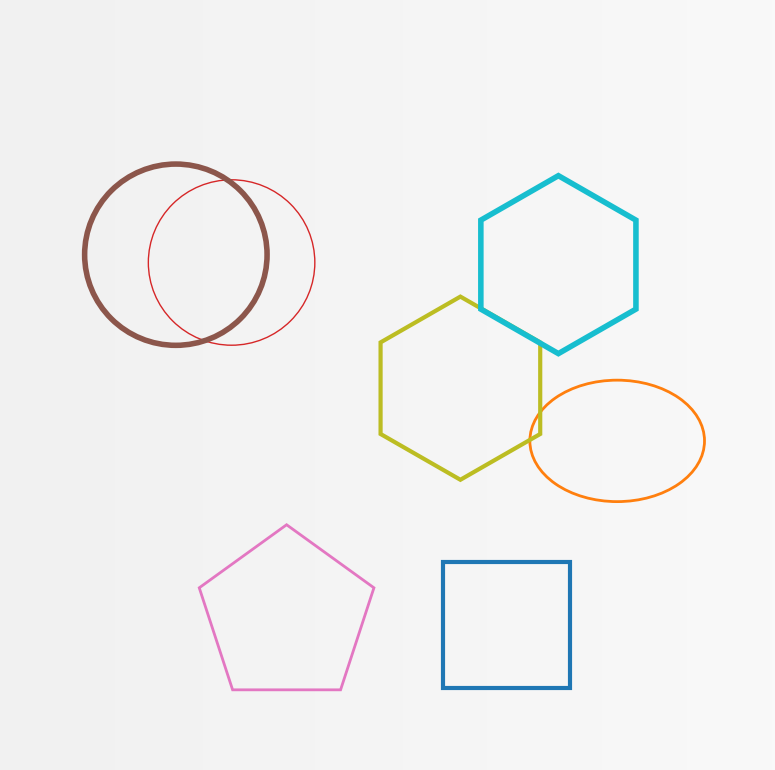[{"shape": "square", "thickness": 1.5, "radius": 0.41, "center": [0.653, 0.188]}, {"shape": "oval", "thickness": 1, "radius": 0.56, "center": [0.796, 0.427]}, {"shape": "circle", "thickness": 0.5, "radius": 0.54, "center": [0.299, 0.659]}, {"shape": "circle", "thickness": 2, "radius": 0.59, "center": [0.227, 0.669]}, {"shape": "pentagon", "thickness": 1, "radius": 0.59, "center": [0.37, 0.2]}, {"shape": "hexagon", "thickness": 1.5, "radius": 0.59, "center": [0.594, 0.496]}, {"shape": "hexagon", "thickness": 2, "radius": 0.58, "center": [0.721, 0.656]}]